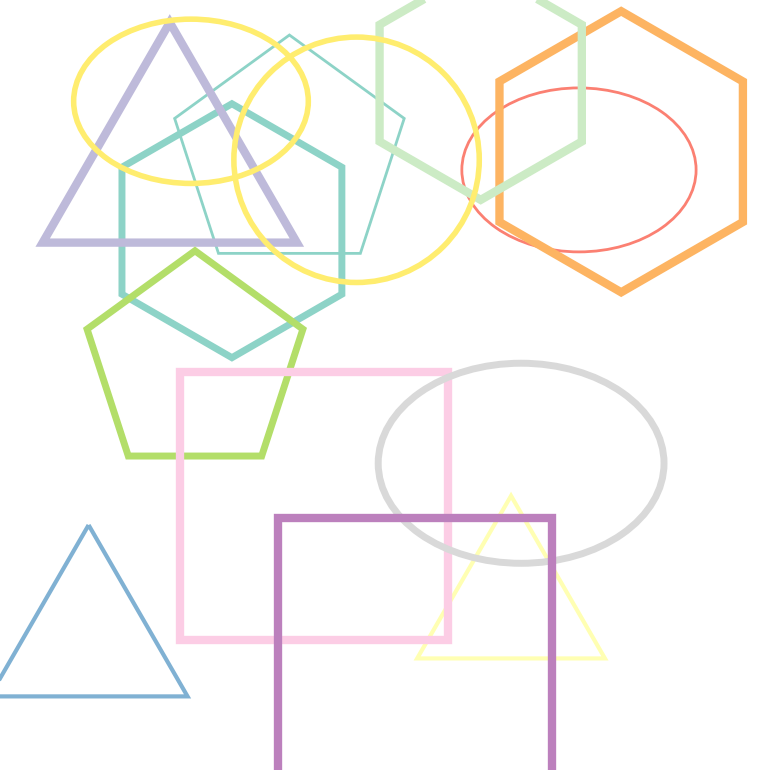[{"shape": "hexagon", "thickness": 2.5, "radius": 0.82, "center": [0.301, 0.7]}, {"shape": "pentagon", "thickness": 1, "radius": 0.78, "center": [0.376, 0.798]}, {"shape": "triangle", "thickness": 1.5, "radius": 0.7, "center": [0.664, 0.215]}, {"shape": "triangle", "thickness": 3, "radius": 0.95, "center": [0.22, 0.78]}, {"shape": "oval", "thickness": 1, "radius": 0.76, "center": [0.752, 0.779]}, {"shape": "triangle", "thickness": 1.5, "radius": 0.74, "center": [0.115, 0.17]}, {"shape": "hexagon", "thickness": 3, "radius": 0.91, "center": [0.807, 0.803]}, {"shape": "pentagon", "thickness": 2.5, "radius": 0.74, "center": [0.253, 0.527]}, {"shape": "square", "thickness": 3, "radius": 0.87, "center": [0.408, 0.343]}, {"shape": "oval", "thickness": 2.5, "radius": 0.93, "center": [0.677, 0.398]}, {"shape": "square", "thickness": 3, "radius": 0.89, "center": [0.538, 0.15]}, {"shape": "hexagon", "thickness": 3, "radius": 0.76, "center": [0.624, 0.892]}, {"shape": "oval", "thickness": 2, "radius": 0.76, "center": [0.248, 0.868]}, {"shape": "circle", "thickness": 2, "radius": 0.8, "center": [0.463, 0.792]}]